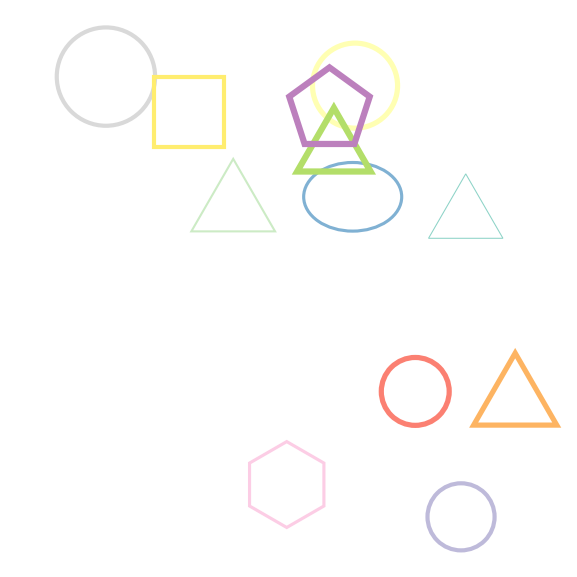[{"shape": "triangle", "thickness": 0.5, "radius": 0.37, "center": [0.806, 0.624]}, {"shape": "circle", "thickness": 2.5, "radius": 0.37, "center": [0.615, 0.851]}, {"shape": "circle", "thickness": 2, "radius": 0.29, "center": [0.798, 0.104]}, {"shape": "circle", "thickness": 2.5, "radius": 0.29, "center": [0.719, 0.321]}, {"shape": "oval", "thickness": 1.5, "radius": 0.42, "center": [0.611, 0.658]}, {"shape": "triangle", "thickness": 2.5, "radius": 0.42, "center": [0.892, 0.305]}, {"shape": "triangle", "thickness": 3, "radius": 0.37, "center": [0.578, 0.739]}, {"shape": "hexagon", "thickness": 1.5, "radius": 0.37, "center": [0.497, 0.16]}, {"shape": "circle", "thickness": 2, "radius": 0.43, "center": [0.183, 0.867]}, {"shape": "pentagon", "thickness": 3, "radius": 0.37, "center": [0.571, 0.809]}, {"shape": "triangle", "thickness": 1, "radius": 0.42, "center": [0.404, 0.64]}, {"shape": "square", "thickness": 2, "radius": 0.3, "center": [0.327, 0.806]}]